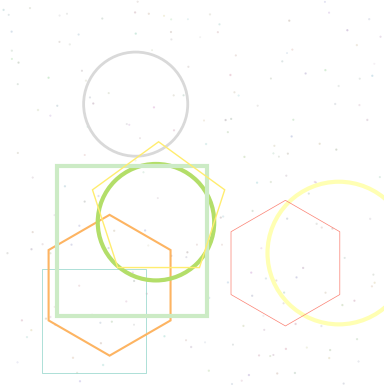[{"shape": "square", "thickness": 0.5, "radius": 0.68, "center": [0.244, 0.165]}, {"shape": "circle", "thickness": 3, "radius": 0.93, "center": [0.88, 0.343]}, {"shape": "hexagon", "thickness": 0.5, "radius": 0.82, "center": [0.741, 0.317]}, {"shape": "hexagon", "thickness": 1.5, "radius": 0.91, "center": [0.285, 0.259]}, {"shape": "circle", "thickness": 3, "radius": 0.76, "center": [0.405, 0.423]}, {"shape": "circle", "thickness": 2, "radius": 0.68, "center": [0.352, 0.73]}, {"shape": "square", "thickness": 3, "radius": 0.97, "center": [0.343, 0.375]}, {"shape": "pentagon", "thickness": 1, "radius": 0.9, "center": [0.412, 0.451]}]